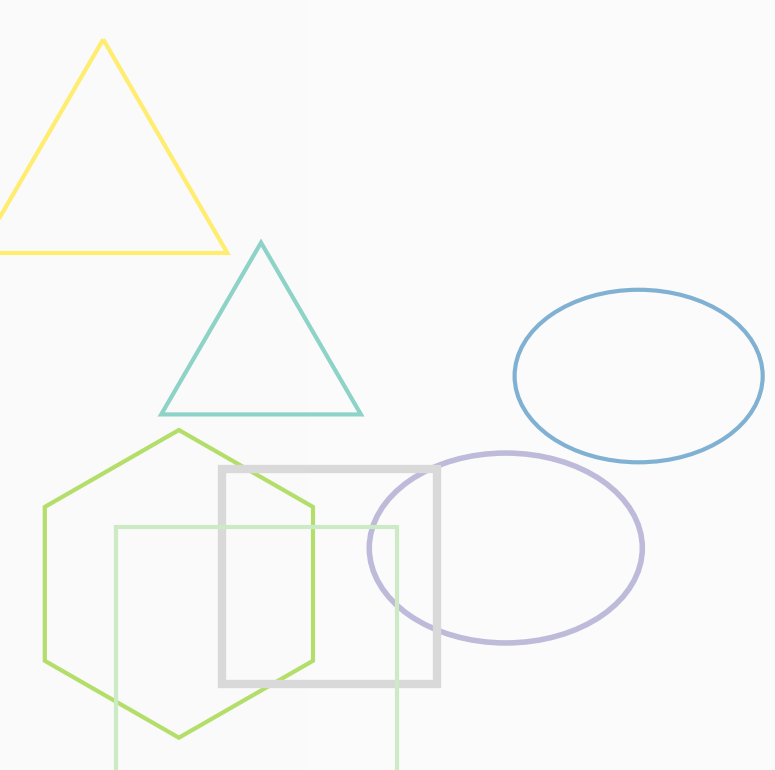[{"shape": "triangle", "thickness": 1.5, "radius": 0.74, "center": [0.337, 0.536]}, {"shape": "oval", "thickness": 2, "radius": 0.88, "center": [0.653, 0.288]}, {"shape": "oval", "thickness": 1.5, "radius": 0.8, "center": [0.824, 0.512]}, {"shape": "hexagon", "thickness": 1.5, "radius": 1.0, "center": [0.231, 0.242]}, {"shape": "square", "thickness": 3, "radius": 0.7, "center": [0.425, 0.251]}, {"shape": "square", "thickness": 1.5, "radius": 0.91, "center": [0.331, 0.134]}, {"shape": "triangle", "thickness": 1.5, "radius": 0.92, "center": [0.133, 0.764]}]